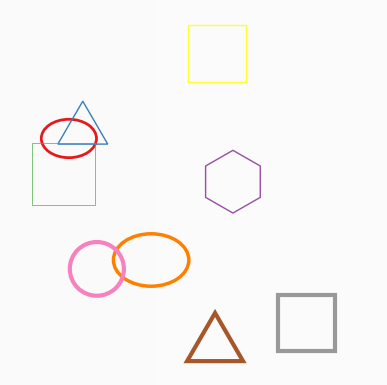[{"shape": "oval", "thickness": 2, "radius": 0.36, "center": [0.178, 0.64]}, {"shape": "triangle", "thickness": 1, "radius": 0.37, "center": [0.214, 0.663]}, {"shape": "square", "thickness": 0.5, "radius": 0.4, "center": [0.164, 0.547]}, {"shape": "hexagon", "thickness": 1, "radius": 0.41, "center": [0.601, 0.528]}, {"shape": "oval", "thickness": 2.5, "radius": 0.49, "center": [0.39, 0.325]}, {"shape": "square", "thickness": 1, "radius": 0.37, "center": [0.56, 0.861]}, {"shape": "triangle", "thickness": 3, "radius": 0.42, "center": [0.555, 0.104]}, {"shape": "circle", "thickness": 3, "radius": 0.35, "center": [0.25, 0.302]}, {"shape": "square", "thickness": 3, "radius": 0.37, "center": [0.791, 0.161]}]